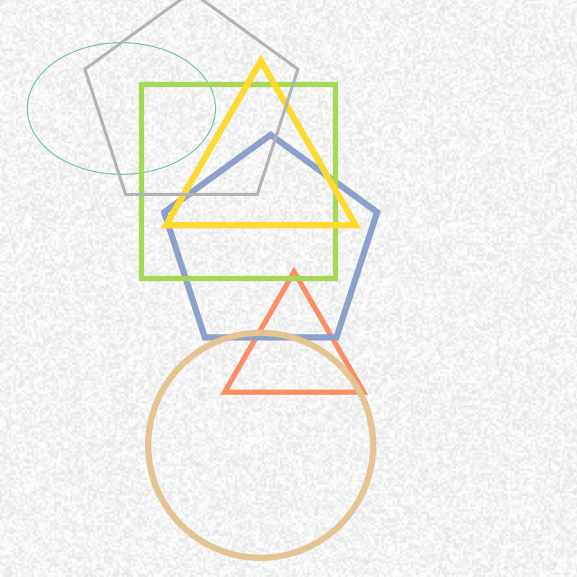[{"shape": "oval", "thickness": 0.5, "radius": 0.81, "center": [0.21, 0.811]}, {"shape": "triangle", "thickness": 2.5, "radius": 0.7, "center": [0.509, 0.389]}, {"shape": "pentagon", "thickness": 3, "radius": 0.97, "center": [0.469, 0.572]}, {"shape": "square", "thickness": 2.5, "radius": 0.84, "center": [0.413, 0.686]}, {"shape": "triangle", "thickness": 3, "radius": 0.95, "center": [0.452, 0.704]}, {"shape": "circle", "thickness": 3, "radius": 0.97, "center": [0.451, 0.228]}, {"shape": "pentagon", "thickness": 1.5, "radius": 0.97, "center": [0.331, 0.819]}]